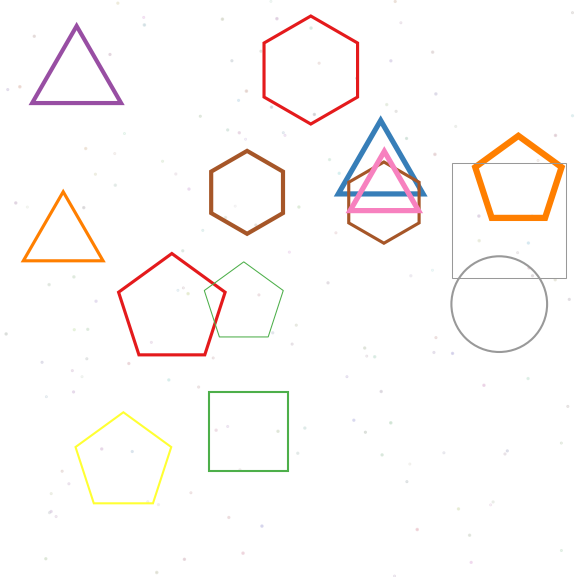[{"shape": "hexagon", "thickness": 1.5, "radius": 0.47, "center": [0.538, 0.878]}, {"shape": "pentagon", "thickness": 1.5, "radius": 0.48, "center": [0.298, 0.463]}, {"shape": "triangle", "thickness": 2.5, "radius": 0.42, "center": [0.659, 0.706]}, {"shape": "pentagon", "thickness": 0.5, "radius": 0.36, "center": [0.422, 0.474]}, {"shape": "square", "thickness": 1, "radius": 0.34, "center": [0.431, 0.252]}, {"shape": "triangle", "thickness": 2, "radius": 0.44, "center": [0.133, 0.865]}, {"shape": "pentagon", "thickness": 3, "radius": 0.39, "center": [0.898, 0.685]}, {"shape": "triangle", "thickness": 1.5, "radius": 0.4, "center": [0.109, 0.587]}, {"shape": "pentagon", "thickness": 1, "radius": 0.44, "center": [0.214, 0.198]}, {"shape": "hexagon", "thickness": 2, "radius": 0.36, "center": [0.428, 0.666]}, {"shape": "hexagon", "thickness": 1.5, "radius": 0.35, "center": [0.665, 0.648]}, {"shape": "triangle", "thickness": 2.5, "radius": 0.34, "center": [0.665, 0.669]}, {"shape": "square", "thickness": 0.5, "radius": 0.5, "center": [0.881, 0.617]}, {"shape": "circle", "thickness": 1, "radius": 0.41, "center": [0.865, 0.472]}]